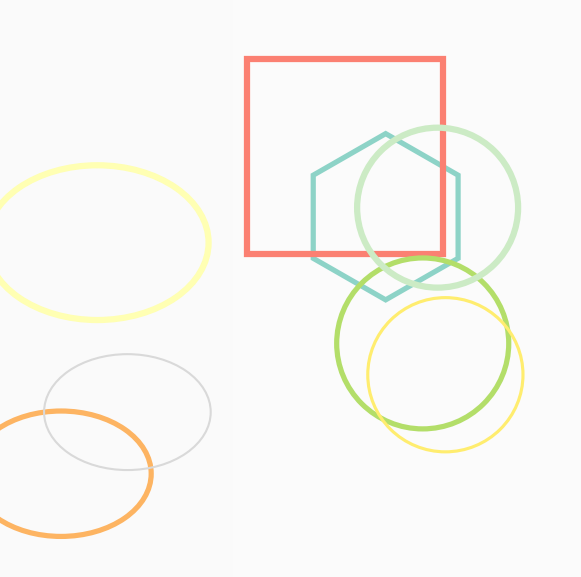[{"shape": "hexagon", "thickness": 2.5, "radius": 0.72, "center": [0.664, 0.624]}, {"shape": "oval", "thickness": 3, "radius": 0.96, "center": [0.167, 0.579]}, {"shape": "square", "thickness": 3, "radius": 0.84, "center": [0.594, 0.728]}, {"shape": "oval", "thickness": 2.5, "radius": 0.78, "center": [0.105, 0.179]}, {"shape": "circle", "thickness": 2.5, "radius": 0.74, "center": [0.727, 0.404]}, {"shape": "oval", "thickness": 1, "radius": 0.72, "center": [0.219, 0.286]}, {"shape": "circle", "thickness": 3, "radius": 0.69, "center": [0.753, 0.64]}, {"shape": "circle", "thickness": 1.5, "radius": 0.67, "center": [0.766, 0.35]}]